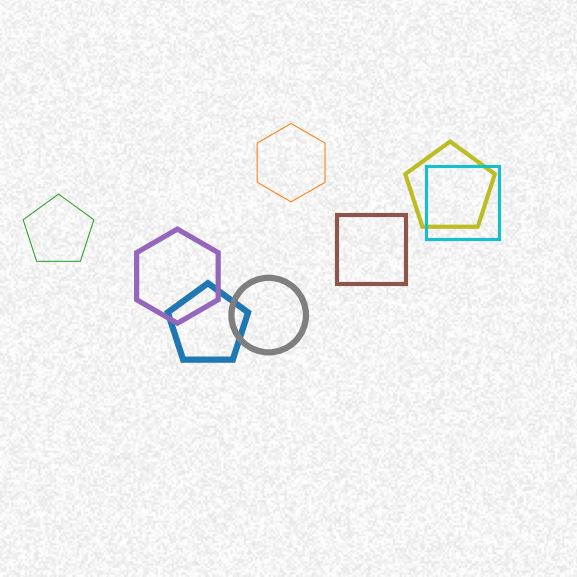[{"shape": "pentagon", "thickness": 3, "radius": 0.37, "center": [0.36, 0.436]}, {"shape": "hexagon", "thickness": 0.5, "radius": 0.34, "center": [0.504, 0.717]}, {"shape": "pentagon", "thickness": 0.5, "radius": 0.32, "center": [0.101, 0.599]}, {"shape": "hexagon", "thickness": 2.5, "radius": 0.41, "center": [0.307, 0.521]}, {"shape": "square", "thickness": 2, "radius": 0.3, "center": [0.644, 0.566]}, {"shape": "circle", "thickness": 3, "radius": 0.32, "center": [0.465, 0.454]}, {"shape": "pentagon", "thickness": 2, "radius": 0.41, "center": [0.779, 0.672]}, {"shape": "square", "thickness": 1.5, "radius": 0.32, "center": [0.801, 0.649]}]